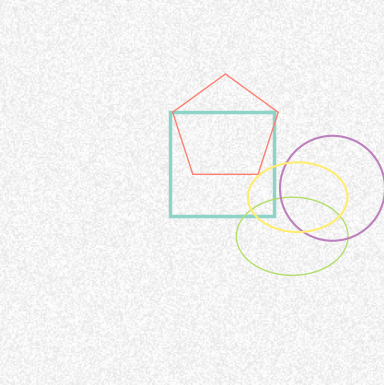[{"shape": "square", "thickness": 2.5, "radius": 0.68, "center": [0.576, 0.574]}, {"shape": "pentagon", "thickness": 1, "radius": 0.72, "center": [0.586, 0.664]}, {"shape": "oval", "thickness": 1, "radius": 0.73, "center": [0.759, 0.386]}, {"shape": "circle", "thickness": 1.5, "radius": 0.68, "center": [0.864, 0.511]}, {"shape": "oval", "thickness": 1.5, "radius": 0.65, "center": [0.773, 0.488]}]